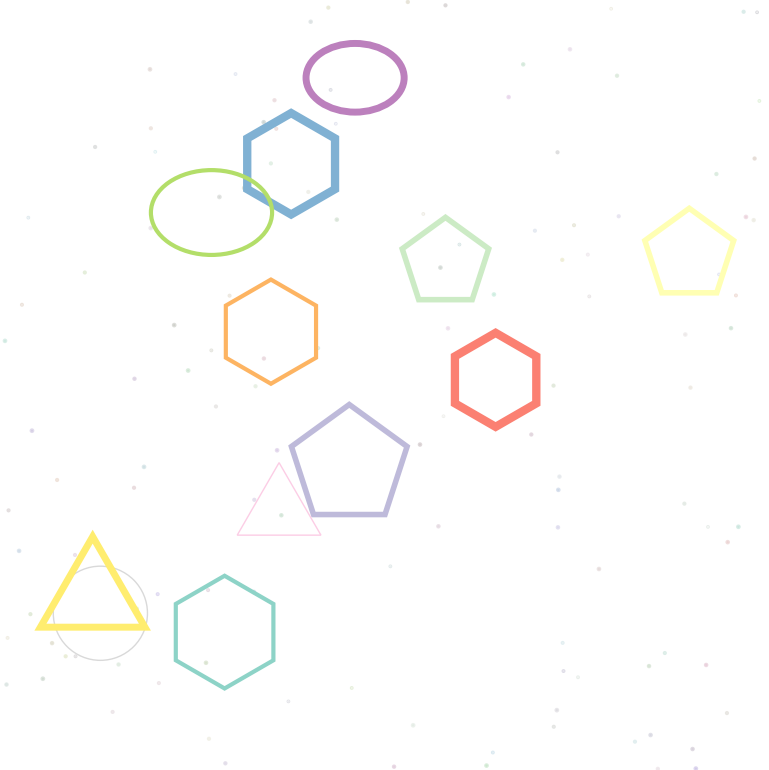[{"shape": "hexagon", "thickness": 1.5, "radius": 0.37, "center": [0.292, 0.179]}, {"shape": "pentagon", "thickness": 2, "radius": 0.3, "center": [0.895, 0.669]}, {"shape": "pentagon", "thickness": 2, "radius": 0.39, "center": [0.454, 0.396]}, {"shape": "hexagon", "thickness": 3, "radius": 0.31, "center": [0.644, 0.507]}, {"shape": "hexagon", "thickness": 3, "radius": 0.33, "center": [0.378, 0.787]}, {"shape": "hexagon", "thickness": 1.5, "radius": 0.34, "center": [0.352, 0.569]}, {"shape": "oval", "thickness": 1.5, "radius": 0.39, "center": [0.275, 0.724]}, {"shape": "triangle", "thickness": 0.5, "radius": 0.31, "center": [0.362, 0.336]}, {"shape": "circle", "thickness": 0.5, "radius": 0.31, "center": [0.13, 0.204]}, {"shape": "oval", "thickness": 2.5, "radius": 0.32, "center": [0.461, 0.899]}, {"shape": "pentagon", "thickness": 2, "radius": 0.3, "center": [0.579, 0.659]}, {"shape": "triangle", "thickness": 2.5, "radius": 0.39, "center": [0.12, 0.225]}]